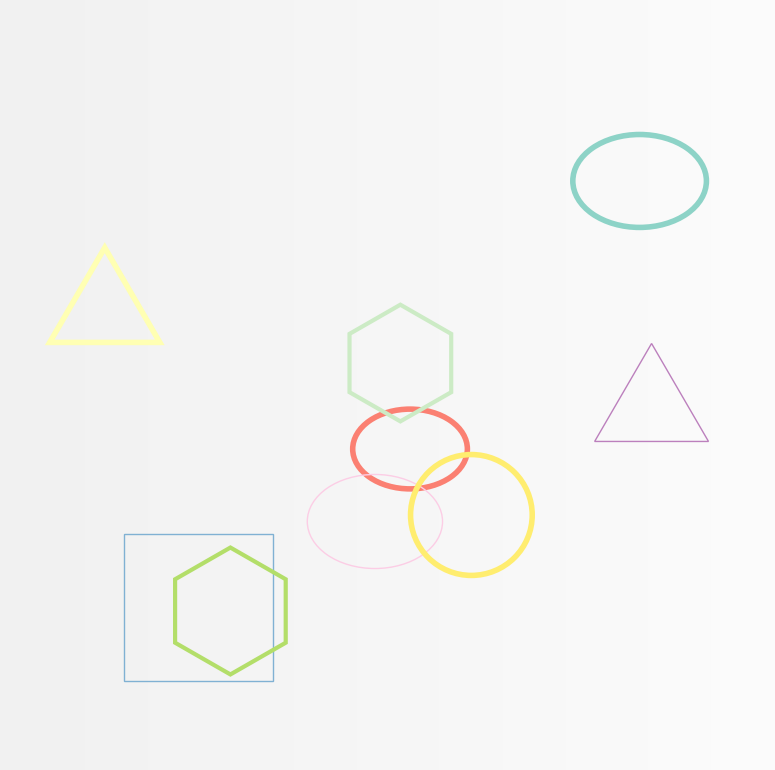[{"shape": "oval", "thickness": 2, "radius": 0.43, "center": [0.825, 0.765]}, {"shape": "triangle", "thickness": 2, "radius": 0.41, "center": [0.135, 0.596]}, {"shape": "oval", "thickness": 2, "radius": 0.37, "center": [0.529, 0.417]}, {"shape": "square", "thickness": 0.5, "radius": 0.48, "center": [0.256, 0.211]}, {"shape": "hexagon", "thickness": 1.5, "radius": 0.41, "center": [0.297, 0.207]}, {"shape": "oval", "thickness": 0.5, "radius": 0.44, "center": [0.484, 0.323]}, {"shape": "triangle", "thickness": 0.5, "radius": 0.42, "center": [0.841, 0.469]}, {"shape": "hexagon", "thickness": 1.5, "radius": 0.38, "center": [0.517, 0.529]}, {"shape": "circle", "thickness": 2, "radius": 0.39, "center": [0.608, 0.331]}]